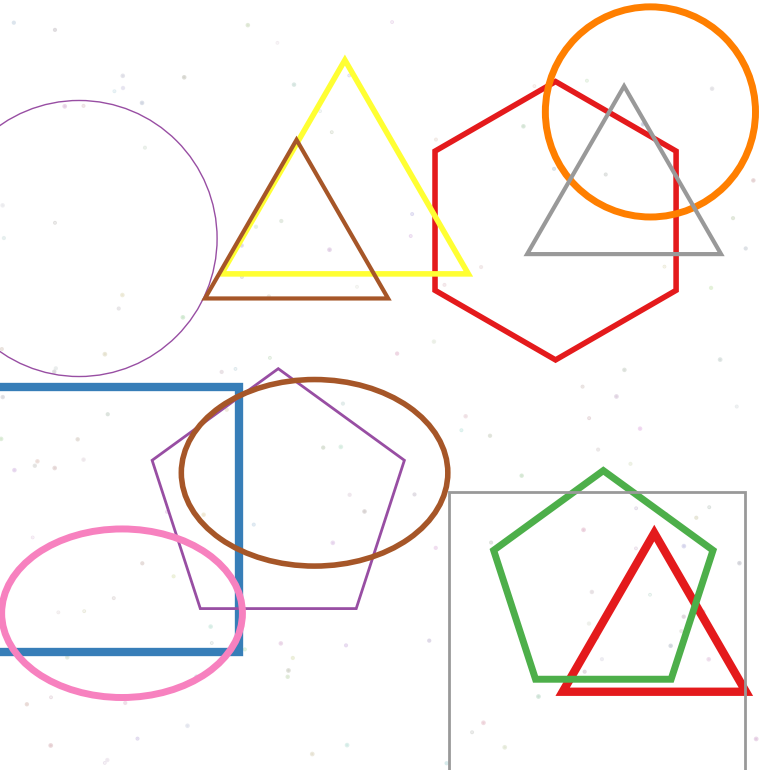[{"shape": "triangle", "thickness": 3, "radius": 0.69, "center": [0.85, 0.17]}, {"shape": "hexagon", "thickness": 2, "radius": 0.9, "center": [0.722, 0.713]}, {"shape": "square", "thickness": 3, "radius": 0.86, "center": [0.138, 0.325]}, {"shape": "pentagon", "thickness": 2.5, "radius": 0.75, "center": [0.784, 0.239]}, {"shape": "circle", "thickness": 0.5, "radius": 0.9, "center": [0.103, 0.69]}, {"shape": "pentagon", "thickness": 1, "radius": 0.86, "center": [0.361, 0.349]}, {"shape": "circle", "thickness": 2.5, "radius": 0.68, "center": [0.845, 0.855]}, {"shape": "triangle", "thickness": 2, "radius": 0.93, "center": [0.448, 0.737]}, {"shape": "oval", "thickness": 2, "radius": 0.87, "center": [0.409, 0.386]}, {"shape": "triangle", "thickness": 1.5, "radius": 0.69, "center": [0.385, 0.681]}, {"shape": "oval", "thickness": 2.5, "radius": 0.78, "center": [0.158, 0.204]}, {"shape": "triangle", "thickness": 1.5, "radius": 0.73, "center": [0.811, 0.743]}, {"shape": "square", "thickness": 1, "radius": 0.96, "center": [0.775, 0.169]}]